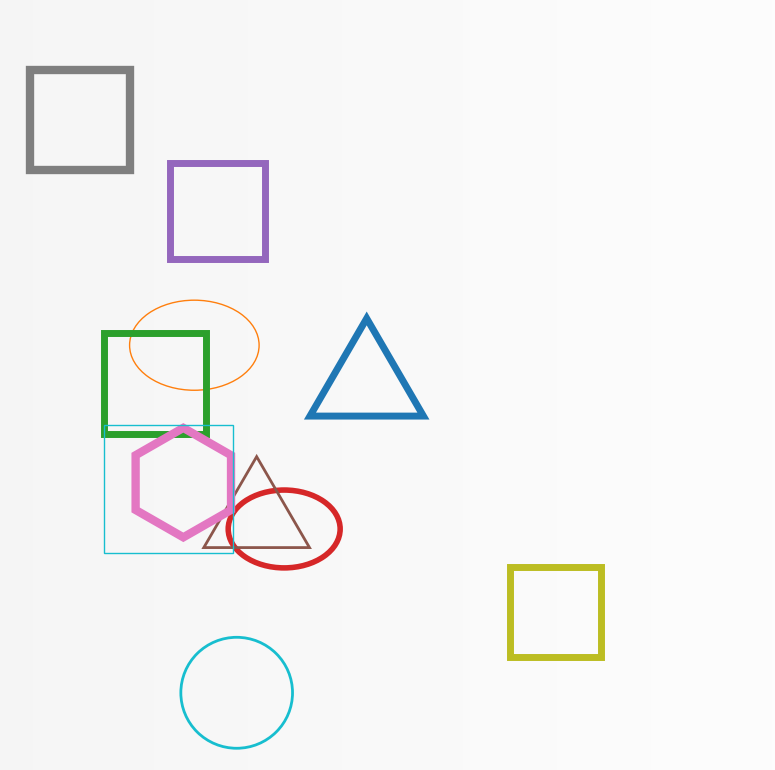[{"shape": "triangle", "thickness": 2.5, "radius": 0.42, "center": [0.473, 0.502]}, {"shape": "oval", "thickness": 0.5, "radius": 0.42, "center": [0.251, 0.552]}, {"shape": "square", "thickness": 2.5, "radius": 0.33, "center": [0.2, 0.502]}, {"shape": "oval", "thickness": 2, "radius": 0.36, "center": [0.367, 0.313]}, {"shape": "square", "thickness": 2.5, "radius": 0.31, "center": [0.281, 0.726]}, {"shape": "triangle", "thickness": 1, "radius": 0.39, "center": [0.331, 0.328]}, {"shape": "hexagon", "thickness": 3, "radius": 0.36, "center": [0.237, 0.373]}, {"shape": "square", "thickness": 3, "radius": 0.32, "center": [0.103, 0.844]}, {"shape": "square", "thickness": 2.5, "radius": 0.29, "center": [0.717, 0.205]}, {"shape": "square", "thickness": 0.5, "radius": 0.42, "center": [0.217, 0.365]}, {"shape": "circle", "thickness": 1, "radius": 0.36, "center": [0.305, 0.1]}]